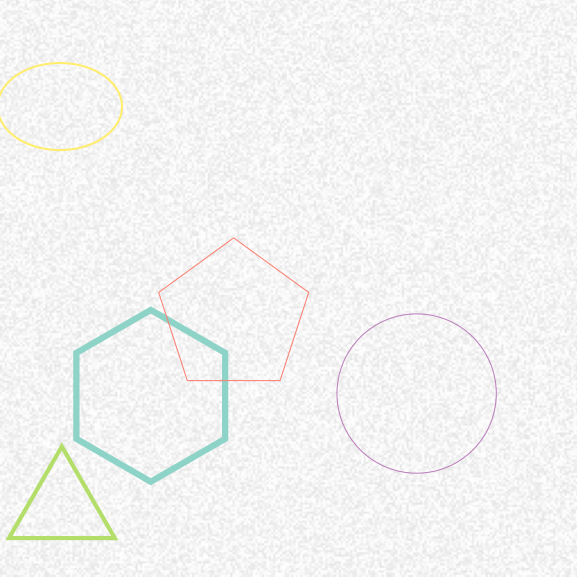[{"shape": "hexagon", "thickness": 3, "radius": 0.74, "center": [0.261, 0.314]}, {"shape": "pentagon", "thickness": 0.5, "radius": 0.68, "center": [0.405, 0.451]}, {"shape": "triangle", "thickness": 2, "radius": 0.53, "center": [0.107, 0.12]}, {"shape": "circle", "thickness": 0.5, "radius": 0.69, "center": [0.721, 0.318]}, {"shape": "oval", "thickness": 1, "radius": 0.54, "center": [0.104, 0.815]}]